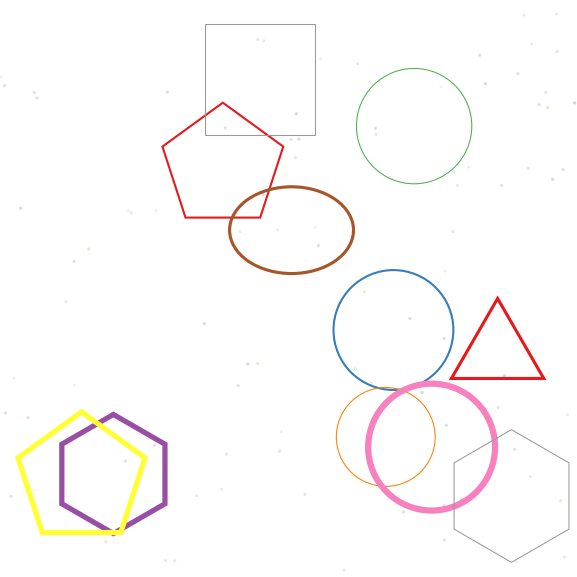[{"shape": "triangle", "thickness": 1.5, "radius": 0.46, "center": [0.862, 0.39]}, {"shape": "pentagon", "thickness": 1, "radius": 0.55, "center": [0.386, 0.711]}, {"shape": "circle", "thickness": 1, "radius": 0.52, "center": [0.681, 0.428]}, {"shape": "circle", "thickness": 0.5, "radius": 0.5, "center": [0.717, 0.781]}, {"shape": "hexagon", "thickness": 2.5, "radius": 0.52, "center": [0.196, 0.178]}, {"shape": "circle", "thickness": 0.5, "radius": 0.43, "center": [0.668, 0.243]}, {"shape": "pentagon", "thickness": 2.5, "radius": 0.58, "center": [0.141, 0.17]}, {"shape": "oval", "thickness": 1.5, "radius": 0.54, "center": [0.505, 0.601]}, {"shape": "circle", "thickness": 3, "radius": 0.55, "center": [0.747, 0.225]}, {"shape": "hexagon", "thickness": 0.5, "radius": 0.57, "center": [0.886, 0.14]}, {"shape": "square", "thickness": 0.5, "radius": 0.48, "center": [0.45, 0.861]}]